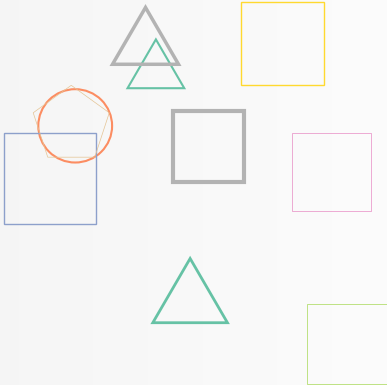[{"shape": "triangle", "thickness": 2, "radius": 0.56, "center": [0.491, 0.217]}, {"shape": "triangle", "thickness": 1.5, "radius": 0.42, "center": [0.402, 0.813]}, {"shape": "circle", "thickness": 1.5, "radius": 0.48, "center": [0.194, 0.673]}, {"shape": "square", "thickness": 1, "radius": 0.59, "center": [0.13, 0.537]}, {"shape": "square", "thickness": 0.5, "radius": 0.51, "center": [0.854, 0.553]}, {"shape": "square", "thickness": 0.5, "radius": 0.52, "center": [0.897, 0.106]}, {"shape": "square", "thickness": 1, "radius": 0.54, "center": [0.729, 0.888]}, {"shape": "pentagon", "thickness": 0.5, "radius": 0.52, "center": [0.184, 0.675]}, {"shape": "square", "thickness": 3, "radius": 0.46, "center": [0.539, 0.619]}, {"shape": "triangle", "thickness": 2.5, "radius": 0.49, "center": [0.376, 0.882]}]